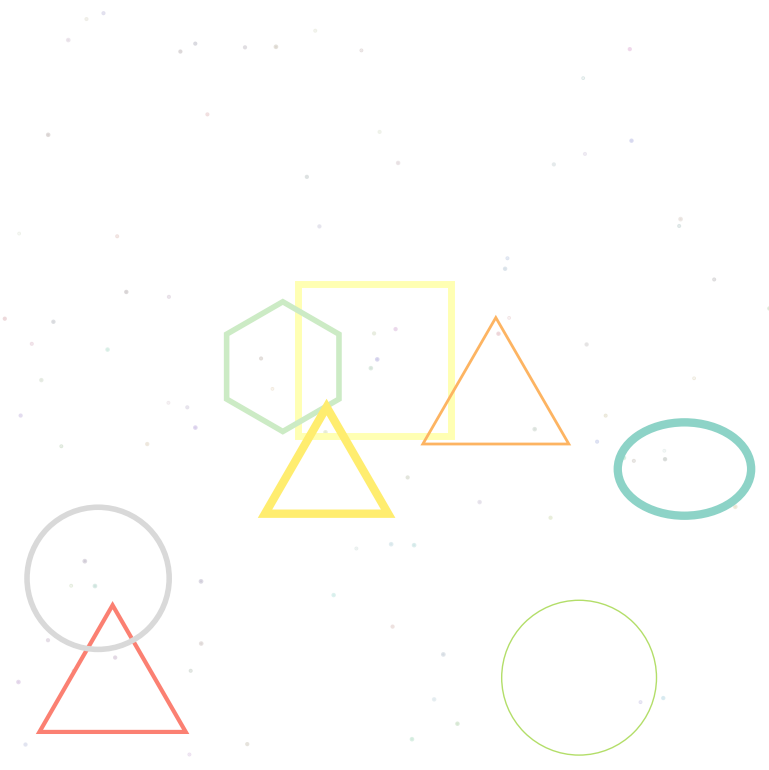[{"shape": "oval", "thickness": 3, "radius": 0.43, "center": [0.889, 0.391]}, {"shape": "square", "thickness": 2.5, "radius": 0.5, "center": [0.486, 0.532]}, {"shape": "triangle", "thickness": 1.5, "radius": 0.55, "center": [0.146, 0.104]}, {"shape": "triangle", "thickness": 1, "radius": 0.55, "center": [0.644, 0.478]}, {"shape": "circle", "thickness": 0.5, "radius": 0.5, "center": [0.752, 0.12]}, {"shape": "circle", "thickness": 2, "radius": 0.46, "center": [0.127, 0.249]}, {"shape": "hexagon", "thickness": 2, "radius": 0.42, "center": [0.367, 0.524]}, {"shape": "triangle", "thickness": 3, "radius": 0.46, "center": [0.424, 0.379]}]